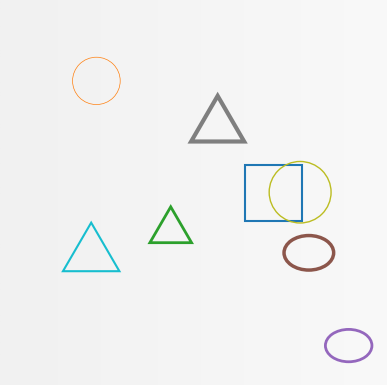[{"shape": "square", "thickness": 1.5, "radius": 0.37, "center": [0.707, 0.499]}, {"shape": "circle", "thickness": 0.5, "radius": 0.31, "center": [0.249, 0.79]}, {"shape": "triangle", "thickness": 2, "radius": 0.31, "center": [0.441, 0.401]}, {"shape": "oval", "thickness": 2, "radius": 0.3, "center": [0.9, 0.102]}, {"shape": "oval", "thickness": 2.5, "radius": 0.32, "center": [0.797, 0.343]}, {"shape": "triangle", "thickness": 3, "radius": 0.4, "center": [0.562, 0.672]}, {"shape": "circle", "thickness": 1, "radius": 0.4, "center": [0.775, 0.501]}, {"shape": "triangle", "thickness": 1.5, "radius": 0.42, "center": [0.235, 0.338]}]